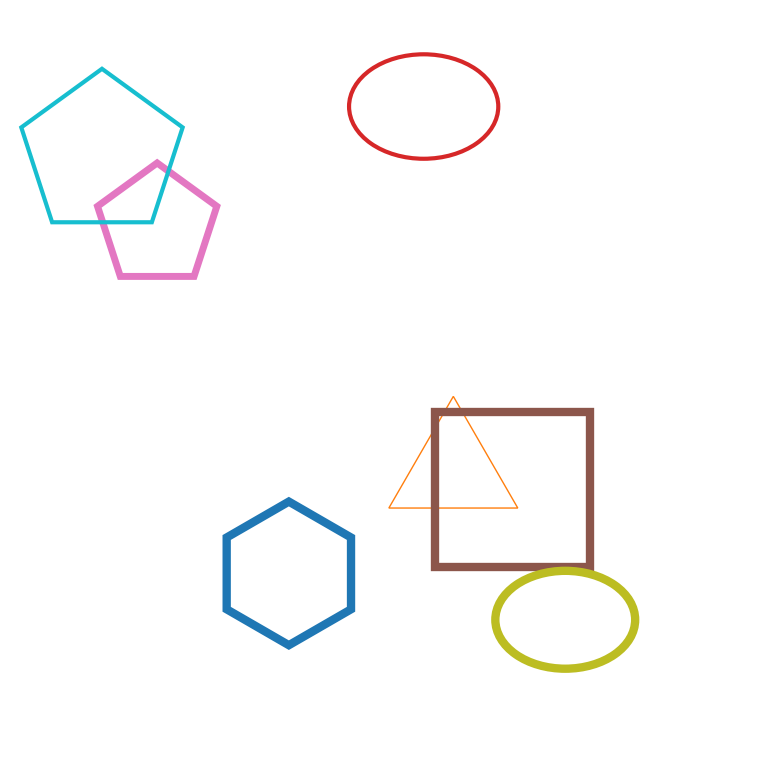[{"shape": "hexagon", "thickness": 3, "radius": 0.47, "center": [0.375, 0.255]}, {"shape": "triangle", "thickness": 0.5, "radius": 0.48, "center": [0.589, 0.389]}, {"shape": "oval", "thickness": 1.5, "radius": 0.48, "center": [0.55, 0.862]}, {"shape": "square", "thickness": 3, "radius": 0.5, "center": [0.665, 0.364]}, {"shape": "pentagon", "thickness": 2.5, "radius": 0.41, "center": [0.204, 0.707]}, {"shape": "oval", "thickness": 3, "radius": 0.45, "center": [0.734, 0.195]}, {"shape": "pentagon", "thickness": 1.5, "radius": 0.55, "center": [0.132, 0.8]}]